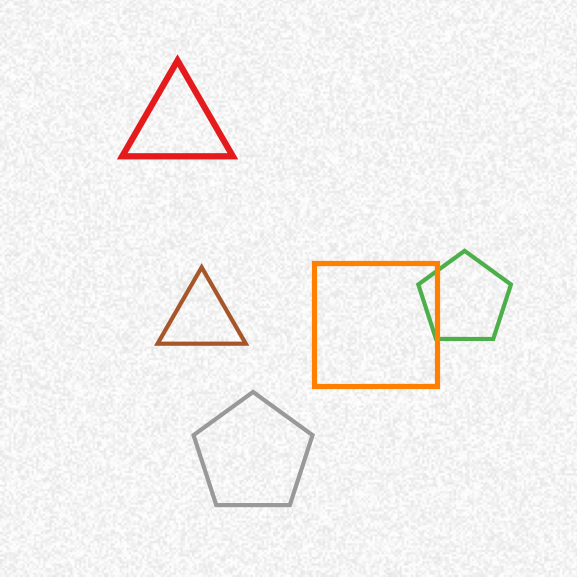[{"shape": "triangle", "thickness": 3, "radius": 0.55, "center": [0.307, 0.784]}, {"shape": "pentagon", "thickness": 2, "radius": 0.42, "center": [0.805, 0.48]}, {"shape": "square", "thickness": 2.5, "radius": 0.53, "center": [0.65, 0.437]}, {"shape": "triangle", "thickness": 2, "radius": 0.44, "center": [0.349, 0.448]}, {"shape": "pentagon", "thickness": 2, "radius": 0.54, "center": [0.438, 0.212]}]